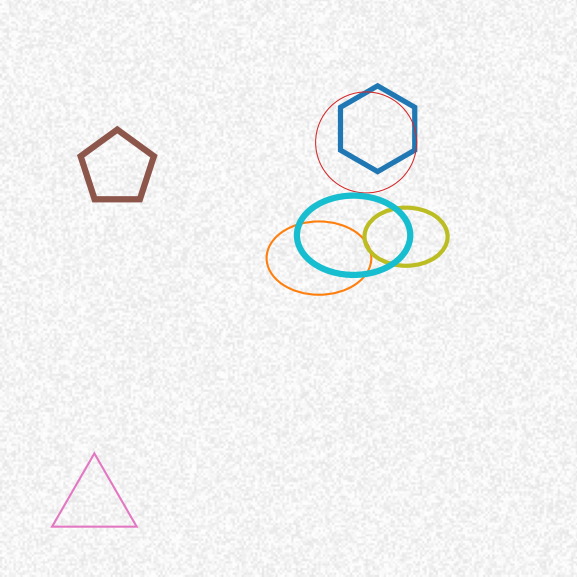[{"shape": "hexagon", "thickness": 2.5, "radius": 0.37, "center": [0.654, 0.776]}, {"shape": "oval", "thickness": 1, "radius": 0.45, "center": [0.552, 0.552]}, {"shape": "circle", "thickness": 0.5, "radius": 0.44, "center": [0.634, 0.753]}, {"shape": "pentagon", "thickness": 3, "radius": 0.33, "center": [0.203, 0.708]}, {"shape": "triangle", "thickness": 1, "radius": 0.42, "center": [0.163, 0.129]}, {"shape": "oval", "thickness": 2, "radius": 0.36, "center": [0.703, 0.589]}, {"shape": "oval", "thickness": 3, "radius": 0.49, "center": [0.612, 0.592]}]